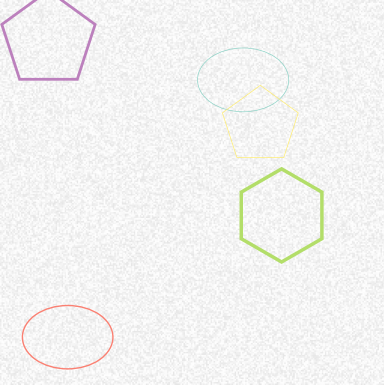[{"shape": "oval", "thickness": 0.5, "radius": 0.59, "center": [0.632, 0.793]}, {"shape": "oval", "thickness": 1, "radius": 0.59, "center": [0.176, 0.124]}, {"shape": "hexagon", "thickness": 2.5, "radius": 0.6, "center": [0.731, 0.44]}, {"shape": "pentagon", "thickness": 2, "radius": 0.64, "center": [0.126, 0.897]}, {"shape": "pentagon", "thickness": 0.5, "radius": 0.52, "center": [0.676, 0.675]}]